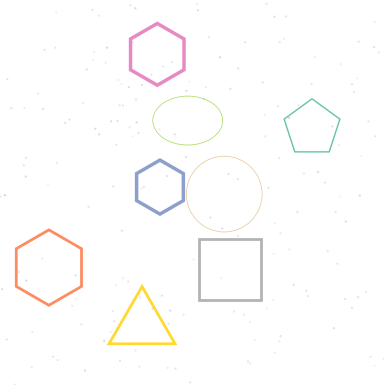[{"shape": "pentagon", "thickness": 1, "radius": 0.38, "center": [0.81, 0.667]}, {"shape": "hexagon", "thickness": 2, "radius": 0.49, "center": [0.127, 0.305]}, {"shape": "hexagon", "thickness": 2.5, "radius": 0.35, "center": [0.416, 0.514]}, {"shape": "hexagon", "thickness": 2.5, "radius": 0.4, "center": [0.409, 0.859]}, {"shape": "oval", "thickness": 0.5, "radius": 0.45, "center": [0.488, 0.687]}, {"shape": "triangle", "thickness": 2, "radius": 0.5, "center": [0.369, 0.157]}, {"shape": "circle", "thickness": 0.5, "radius": 0.49, "center": [0.582, 0.496]}, {"shape": "square", "thickness": 2, "radius": 0.4, "center": [0.597, 0.3]}]